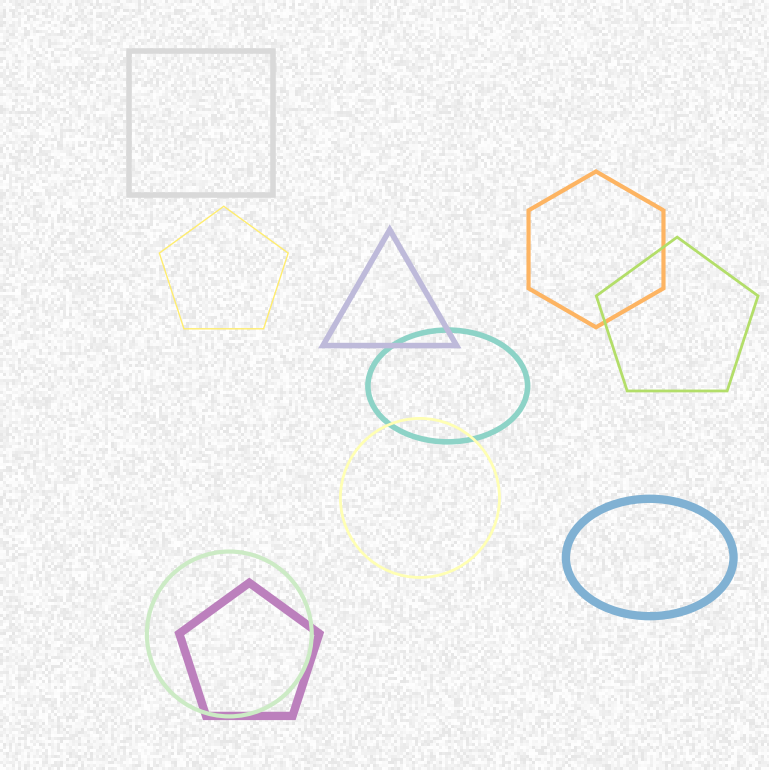[{"shape": "oval", "thickness": 2, "radius": 0.52, "center": [0.582, 0.499]}, {"shape": "circle", "thickness": 1, "radius": 0.52, "center": [0.545, 0.353]}, {"shape": "triangle", "thickness": 2, "radius": 0.5, "center": [0.506, 0.601]}, {"shape": "oval", "thickness": 3, "radius": 0.54, "center": [0.844, 0.276]}, {"shape": "hexagon", "thickness": 1.5, "radius": 0.51, "center": [0.774, 0.676]}, {"shape": "pentagon", "thickness": 1, "radius": 0.55, "center": [0.879, 0.582]}, {"shape": "square", "thickness": 2, "radius": 0.47, "center": [0.261, 0.84]}, {"shape": "pentagon", "thickness": 3, "radius": 0.48, "center": [0.324, 0.148]}, {"shape": "circle", "thickness": 1.5, "radius": 0.54, "center": [0.298, 0.177]}, {"shape": "pentagon", "thickness": 0.5, "radius": 0.44, "center": [0.291, 0.644]}]